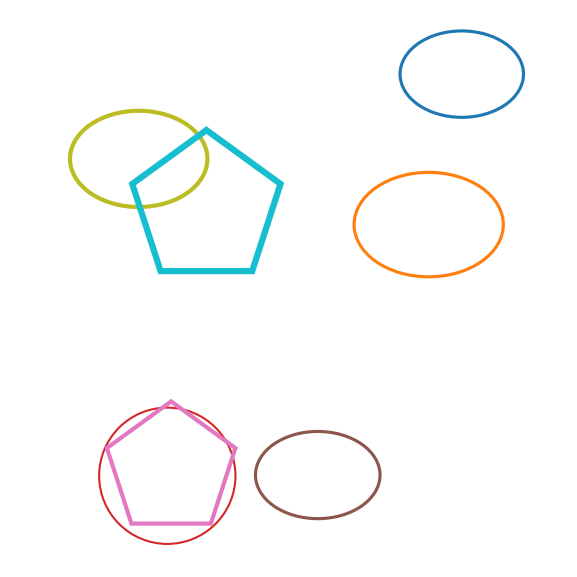[{"shape": "oval", "thickness": 1.5, "radius": 0.53, "center": [0.8, 0.871]}, {"shape": "oval", "thickness": 1.5, "radius": 0.65, "center": [0.742, 0.61]}, {"shape": "circle", "thickness": 1, "radius": 0.59, "center": [0.29, 0.175]}, {"shape": "oval", "thickness": 1.5, "radius": 0.54, "center": [0.55, 0.177]}, {"shape": "pentagon", "thickness": 2, "radius": 0.58, "center": [0.296, 0.187]}, {"shape": "oval", "thickness": 2, "radius": 0.59, "center": [0.24, 0.724]}, {"shape": "pentagon", "thickness": 3, "radius": 0.67, "center": [0.357, 0.639]}]